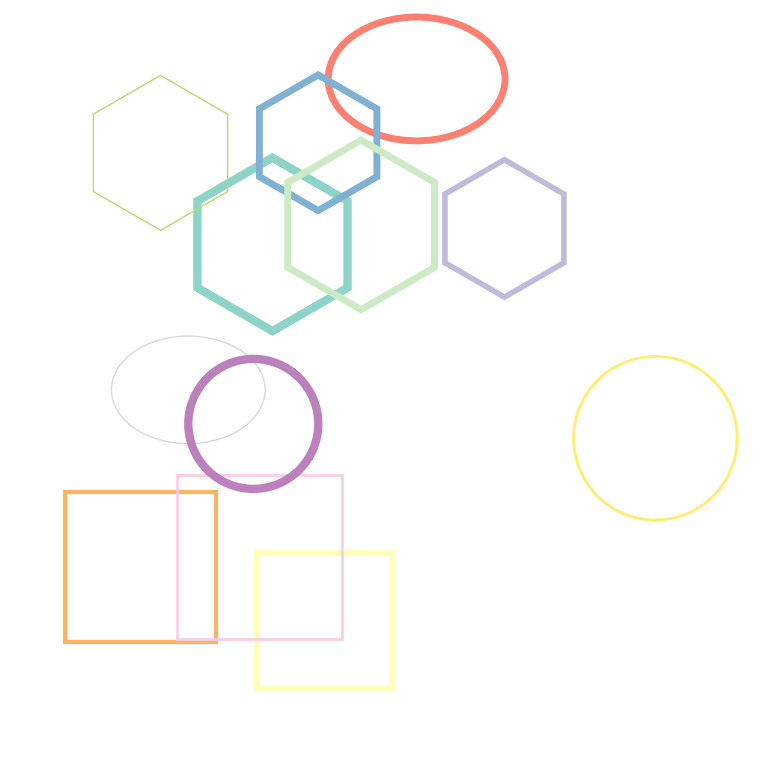[{"shape": "hexagon", "thickness": 3, "radius": 0.56, "center": [0.354, 0.683]}, {"shape": "square", "thickness": 2, "radius": 0.44, "center": [0.421, 0.194]}, {"shape": "hexagon", "thickness": 2, "radius": 0.45, "center": [0.655, 0.703]}, {"shape": "oval", "thickness": 2.5, "radius": 0.57, "center": [0.541, 0.897]}, {"shape": "hexagon", "thickness": 2.5, "radius": 0.44, "center": [0.413, 0.815]}, {"shape": "square", "thickness": 1.5, "radius": 0.49, "center": [0.183, 0.263]}, {"shape": "hexagon", "thickness": 0.5, "radius": 0.5, "center": [0.208, 0.801]}, {"shape": "square", "thickness": 1, "radius": 0.53, "center": [0.337, 0.277]}, {"shape": "oval", "thickness": 0.5, "radius": 0.5, "center": [0.245, 0.494]}, {"shape": "circle", "thickness": 3, "radius": 0.42, "center": [0.329, 0.449]}, {"shape": "hexagon", "thickness": 2.5, "radius": 0.55, "center": [0.469, 0.708]}, {"shape": "circle", "thickness": 1, "radius": 0.53, "center": [0.851, 0.431]}]